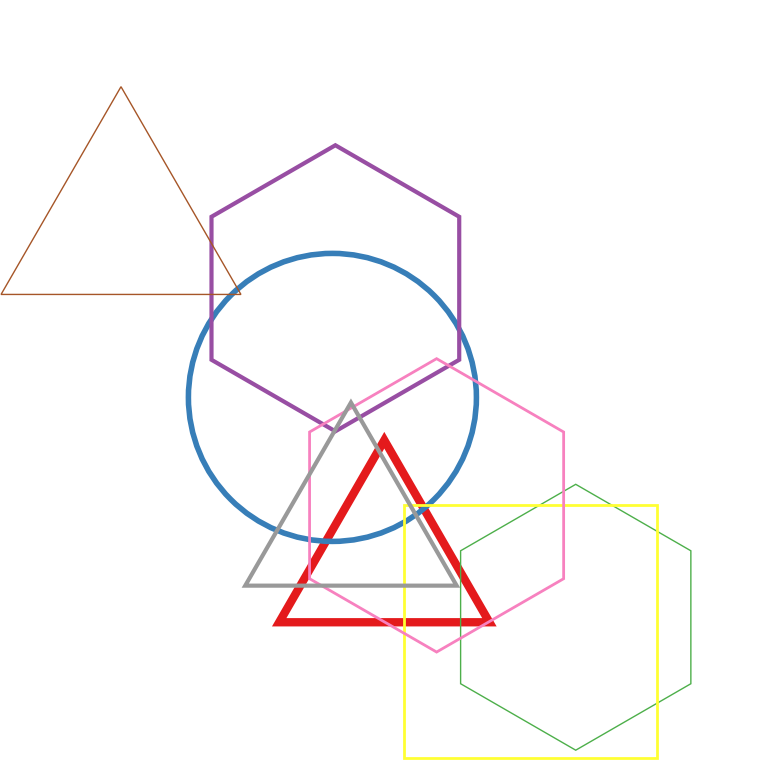[{"shape": "triangle", "thickness": 3, "radius": 0.79, "center": [0.499, 0.271]}, {"shape": "circle", "thickness": 2, "radius": 0.94, "center": [0.432, 0.484]}, {"shape": "hexagon", "thickness": 0.5, "radius": 0.86, "center": [0.748, 0.198]}, {"shape": "hexagon", "thickness": 1.5, "radius": 0.93, "center": [0.436, 0.626]}, {"shape": "square", "thickness": 1, "radius": 0.82, "center": [0.689, 0.18]}, {"shape": "triangle", "thickness": 0.5, "radius": 0.9, "center": [0.157, 0.708]}, {"shape": "hexagon", "thickness": 1, "radius": 0.95, "center": [0.567, 0.344]}, {"shape": "triangle", "thickness": 1.5, "radius": 0.79, "center": [0.456, 0.319]}]